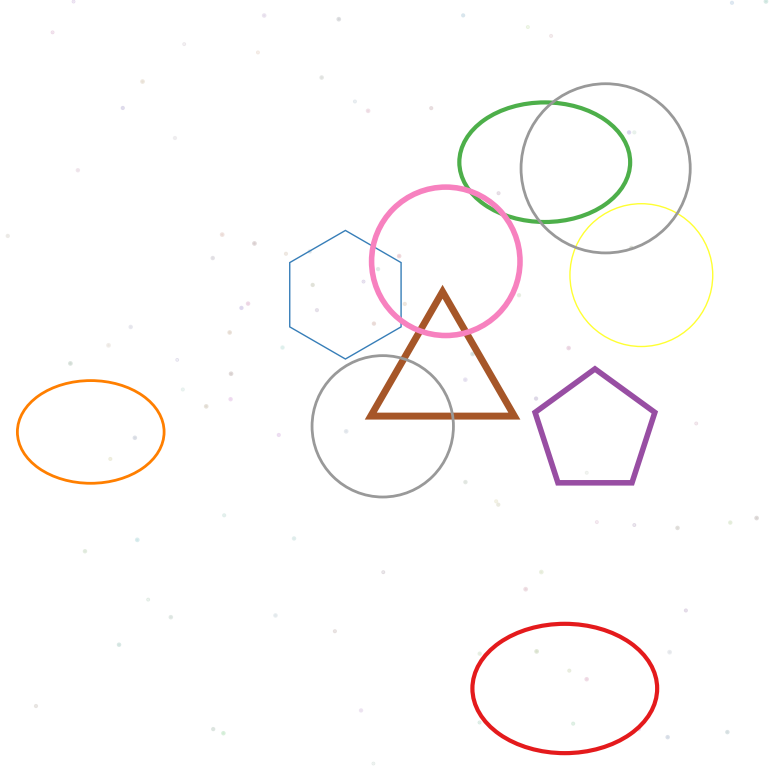[{"shape": "oval", "thickness": 1.5, "radius": 0.6, "center": [0.733, 0.106]}, {"shape": "hexagon", "thickness": 0.5, "radius": 0.42, "center": [0.449, 0.617]}, {"shape": "oval", "thickness": 1.5, "radius": 0.55, "center": [0.707, 0.789]}, {"shape": "pentagon", "thickness": 2, "radius": 0.41, "center": [0.773, 0.439]}, {"shape": "oval", "thickness": 1, "radius": 0.48, "center": [0.118, 0.439]}, {"shape": "circle", "thickness": 0.5, "radius": 0.46, "center": [0.833, 0.643]}, {"shape": "triangle", "thickness": 2.5, "radius": 0.54, "center": [0.575, 0.513]}, {"shape": "circle", "thickness": 2, "radius": 0.48, "center": [0.579, 0.661]}, {"shape": "circle", "thickness": 1, "radius": 0.55, "center": [0.787, 0.781]}, {"shape": "circle", "thickness": 1, "radius": 0.46, "center": [0.497, 0.446]}]